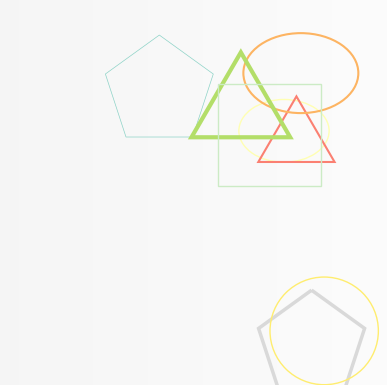[{"shape": "pentagon", "thickness": 0.5, "radius": 0.73, "center": [0.411, 0.763]}, {"shape": "oval", "thickness": 1, "radius": 0.58, "center": [0.733, 0.66]}, {"shape": "triangle", "thickness": 1.5, "radius": 0.57, "center": [0.765, 0.636]}, {"shape": "oval", "thickness": 1.5, "radius": 0.74, "center": [0.776, 0.81]}, {"shape": "triangle", "thickness": 3, "radius": 0.74, "center": [0.622, 0.717]}, {"shape": "pentagon", "thickness": 2.5, "radius": 0.72, "center": [0.804, 0.103]}, {"shape": "square", "thickness": 1, "radius": 0.66, "center": [0.695, 0.65]}, {"shape": "circle", "thickness": 1, "radius": 0.7, "center": [0.837, 0.141]}]